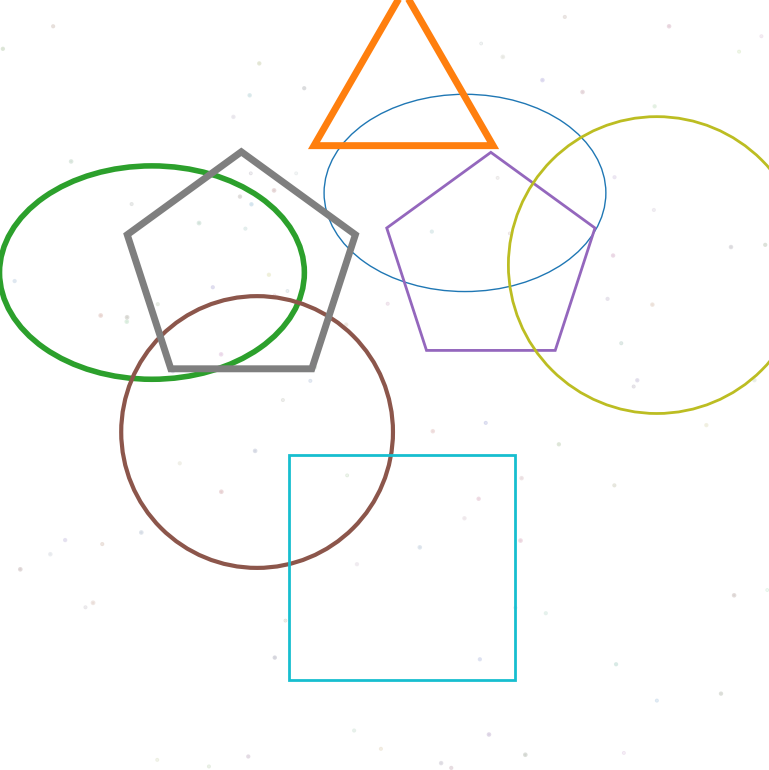[{"shape": "oval", "thickness": 0.5, "radius": 0.91, "center": [0.604, 0.749]}, {"shape": "triangle", "thickness": 2.5, "radius": 0.67, "center": [0.524, 0.878]}, {"shape": "oval", "thickness": 2, "radius": 0.99, "center": [0.197, 0.646]}, {"shape": "pentagon", "thickness": 1, "radius": 0.71, "center": [0.637, 0.66]}, {"shape": "circle", "thickness": 1.5, "radius": 0.88, "center": [0.334, 0.439]}, {"shape": "pentagon", "thickness": 2.5, "radius": 0.78, "center": [0.313, 0.647]}, {"shape": "circle", "thickness": 1, "radius": 0.96, "center": [0.853, 0.656]}, {"shape": "square", "thickness": 1, "radius": 0.73, "center": [0.522, 0.263]}]